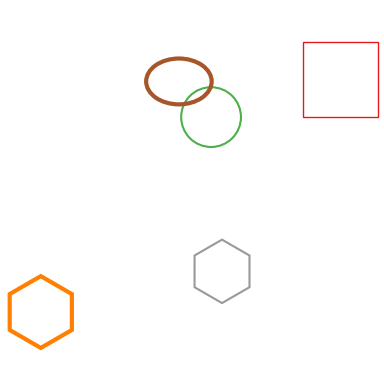[{"shape": "square", "thickness": 1, "radius": 0.49, "center": [0.884, 0.794]}, {"shape": "circle", "thickness": 1.5, "radius": 0.39, "center": [0.548, 0.696]}, {"shape": "hexagon", "thickness": 3, "radius": 0.47, "center": [0.106, 0.19]}, {"shape": "oval", "thickness": 3, "radius": 0.43, "center": [0.465, 0.788]}, {"shape": "hexagon", "thickness": 1.5, "radius": 0.41, "center": [0.577, 0.295]}]